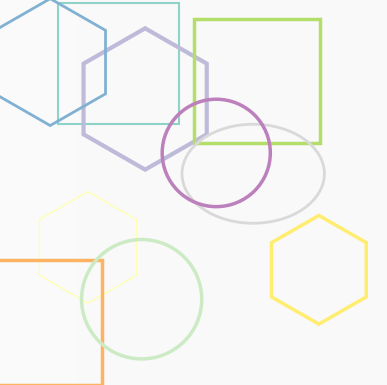[{"shape": "square", "thickness": 1.5, "radius": 0.79, "center": [0.306, 0.836]}, {"shape": "hexagon", "thickness": 1, "radius": 0.72, "center": [0.227, 0.358]}, {"shape": "hexagon", "thickness": 3, "radius": 0.92, "center": [0.375, 0.743]}, {"shape": "hexagon", "thickness": 2, "radius": 0.82, "center": [0.13, 0.839]}, {"shape": "square", "thickness": 2.5, "radius": 0.81, "center": [0.103, 0.163]}, {"shape": "square", "thickness": 2.5, "radius": 0.81, "center": [0.663, 0.79]}, {"shape": "oval", "thickness": 2, "radius": 0.92, "center": [0.653, 0.549]}, {"shape": "circle", "thickness": 2.5, "radius": 0.7, "center": [0.558, 0.603]}, {"shape": "circle", "thickness": 2.5, "radius": 0.78, "center": [0.366, 0.223]}, {"shape": "hexagon", "thickness": 2.5, "radius": 0.71, "center": [0.823, 0.299]}]